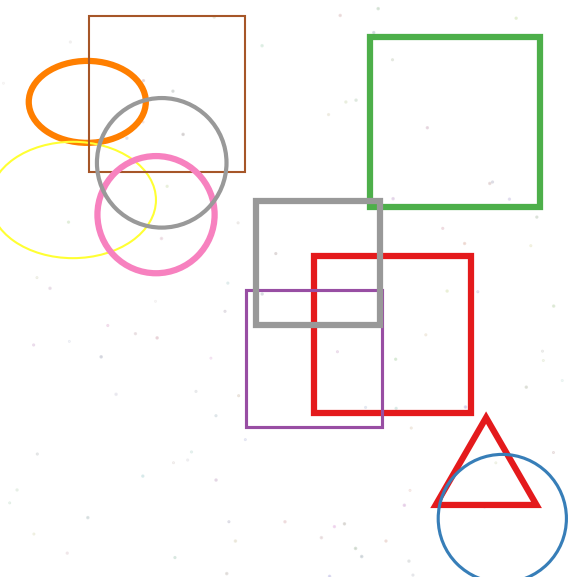[{"shape": "triangle", "thickness": 3, "radius": 0.5, "center": [0.842, 0.175]}, {"shape": "square", "thickness": 3, "radius": 0.68, "center": [0.679, 0.42]}, {"shape": "circle", "thickness": 1.5, "radius": 0.56, "center": [0.87, 0.101]}, {"shape": "square", "thickness": 3, "radius": 0.74, "center": [0.788, 0.788]}, {"shape": "square", "thickness": 1.5, "radius": 0.59, "center": [0.544, 0.378]}, {"shape": "oval", "thickness": 3, "radius": 0.51, "center": [0.151, 0.823]}, {"shape": "oval", "thickness": 1, "radius": 0.72, "center": [0.126, 0.653]}, {"shape": "square", "thickness": 1, "radius": 0.67, "center": [0.289, 0.836]}, {"shape": "circle", "thickness": 3, "radius": 0.51, "center": [0.27, 0.627]}, {"shape": "circle", "thickness": 2, "radius": 0.56, "center": [0.28, 0.717]}, {"shape": "square", "thickness": 3, "radius": 0.54, "center": [0.55, 0.543]}]